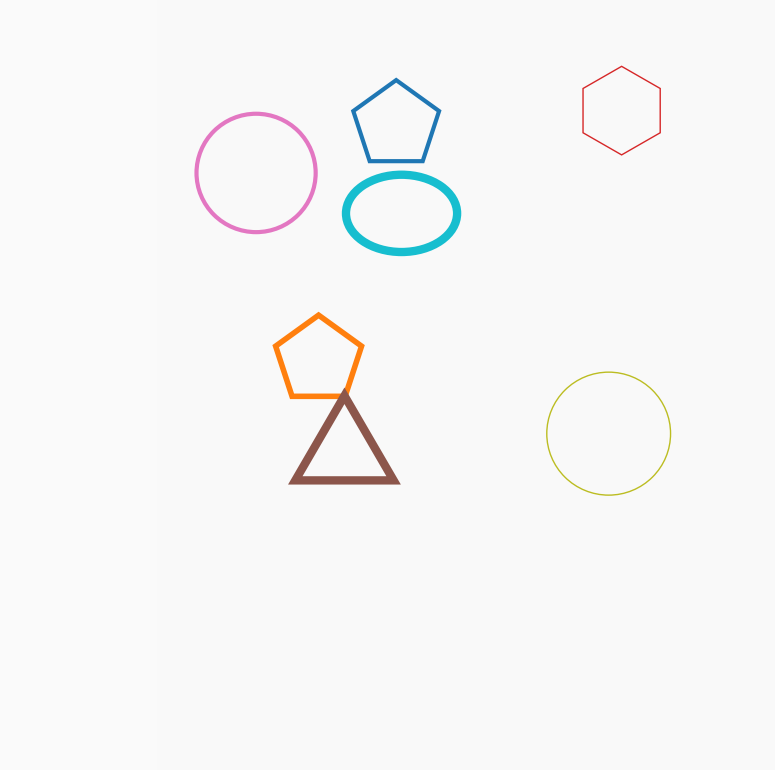[{"shape": "pentagon", "thickness": 1.5, "radius": 0.29, "center": [0.511, 0.838]}, {"shape": "pentagon", "thickness": 2, "radius": 0.29, "center": [0.411, 0.532]}, {"shape": "hexagon", "thickness": 0.5, "radius": 0.29, "center": [0.802, 0.856]}, {"shape": "triangle", "thickness": 3, "radius": 0.37, "center": [0.444, 0.413]}, {"shape": "circle", "thickness": 1.5, "radius": 0.38, "center": [0.33, 0.775]}, {"shape": "circle", "thickness": 0.5, "radius": 0.4, "center": [0.785, 0.437]}, {"shape": "oval", "thickness": 3, "radius": 0.36, "center": [0.518, 0.723]}]